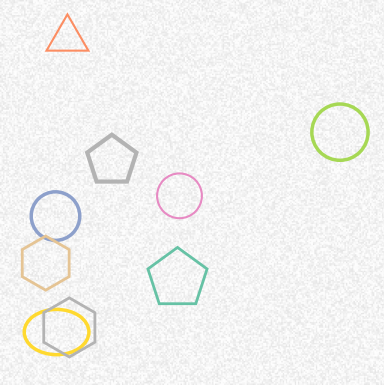[{"shape": "pentagon", "thickness": 2, "radius": 0.4, "center": [0.461, 0.277]}, {"shape": "triangle", "thickness": 1.5, "radius": 0.31, "center": [0.175, 0.9]}, {"shape": "circle", "thickness": 2.5, "radius": 0.32, "center": [0.144, 0.439]}, {"shape": "circle", "thickness": 1.5, "radius": 0.29, "center": [0.466, 0.491]}, {"shape": "circle", "thickness": 2.5, "radius": 0.37, "center": [0.883, 0.657]}, {"shape": "oval", "thickness": 2.5, "radius": 0.42, "center": [0.147, 0.138]}, {"shape": "hexagon", "thickness": 2, "radius": 0.35, "center": [0.119, 0.317]}, {"shape": "pentagon", "thickness": 3, "radius": 0.34, "center": [0.29, 0.583]}, {"shape": "hexagon", "thickness": 2, "radius": 0.38, "center": [0.18, 0.15]}]